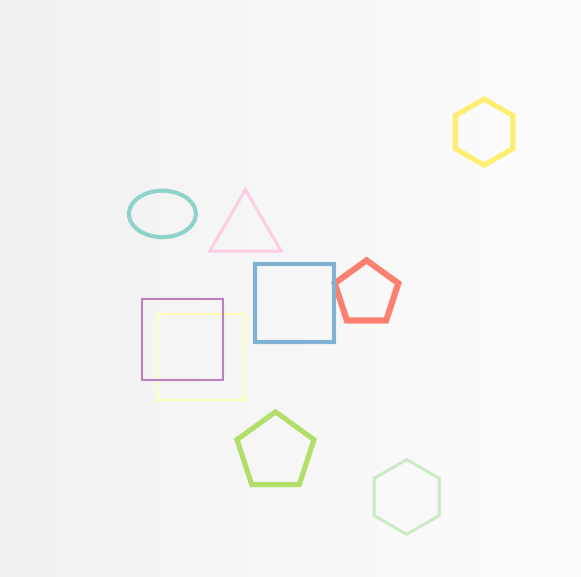[{"shape": "oval", "thickness": 2, "radius": 0.29, "center": [0.279, 0.629]}, {"shape": "square", "thickness": 1, "radius": 0.37, "center": [0.345, 0.381]}, {"shape": "pentagon", "thickness": 3, "radius": 0.29, "center": [0.631, 0.491]}, {"shape": "square", "thickness": 2, "radius": 0.34, "center": [0.507, 0.474]}, {"shape": "pentagon", "thickness": 2.5, "radius": 0.35, "center": [0.474, 0.216]}, {"shape": "triangle", "thickness": 1.5, "radius": 0.35, "center": [0.422, 0.6]}, {"shape": "square", "thickness": 1, "radius": 0.35, "center": [0.314, 0.411]}, {"shape": "hexagon", "thickness": 1.5, "radius": 0.32, "center": [0.7, 0.139]}, {"shape": "hexagon", "thickness": 2.5, "radius": 0.29, "center": [0.833, 0.77]}]